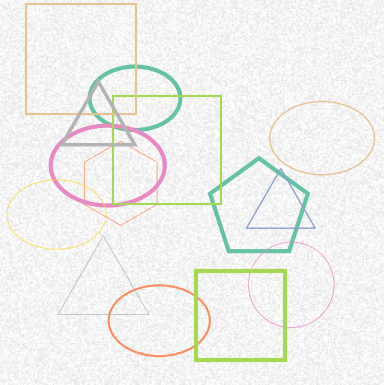[{"shape": "pentagon", "thickness": 3, "radius": 0.67, "center": [0.673, 0.456]}, {"shape": "oval", "thickness": 3, "radius": 0.59, "center": [0.351, 0.745]}, {"shape": "hexagon", "thickness": 0.5, "radius": 0.55, "center": [0.314, 0.524]}, {"shape": "oval", "thickness": 1.5, "radius": 0.66, "center": [0.414, 0.167]}, {"shape": "triangle", "thickness": 1, "radius": 0.52, "center": [0.729, 0.459]}, {"shape": "circle", "thickness": 0.5, "radius": 0.56, "center": [0.757, 0.26]}, {"shape": "oval", "thickness": 3, "radius": 0.74, "center": [0.28, 0.57]}, {"shape": "square", "thickness": 1.5, "radius": 0.7, "center": [0.434, 0.61]}, {"shape": "square", "thickness": 3, "radius": 0.58, "center": [0.623, 0.181]}, {"shape": "oval", "thickness": 0.5, "radius": 0.64, "center": [0.147, 0.443]}, {"shape": "square", "thickness": 1.5, "radius": 0.71, "center": [0.21, 0.847]}, {"shape": "oval", "thickness": 1, "radius": 0.68, "center": [0.837, 0.641]}, {"shape": "triangle", "thickness": 0.5, "radius": 0.68, "center": [0.269, 0.251]}, {"shape": "triangle", "thickness": 2.5, "radius": 0.55, "center": [0.255, 0.679]}]